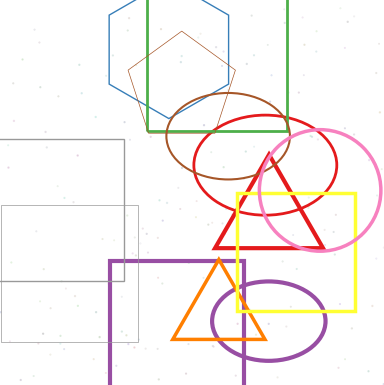[{"shape": "triangle", "thickness": 3, "radius": 0.81, "center": [0.699, 0.436]}, {"shape": "oval", "thickness": 2, "radius": 0.93, "center": [0.689, 0.571]}, {"shape": "hexagon", "thickness": 1, "radius": 0.9, "center": [0.439, 0.871]}, {"shape": "square", "thickness": 2, "radius": 0.91, "center": [0.565, 0.842]}, {"shape": "oval", "thickness": 3, "radius": 0.74, "center": [0.698, 0.166]}, {"shape": "square", "thickness": 3, "radius": 0.87, "center": [0.46, 0.148]}, {"shape": "triangle", "thickness": 2.5, "radius": 0.69, "center": [0.568, 0.188]}, {"shape": "square", "thickness": 2.5, "radius": 0.77, "center": [0.77, 0.345]}, {"shape": "pentagon", "thickness": 0.5, "radius": 0.73, "center": [0.472, 0.773]}, {"shape": "oval", "thickness": 1.5, "radius": 0.8, "center": [0.593, 0.646]}, {"shape": "circle", "thickness": 2.5, "radius": 0.79, "center": [0.831, 0.505]}, {"shape": "square", "thickness": 1, "radius": 0.92, "center": [0.139, 0.454]}, {"shape": "square", "thickness": 0.5, "radius": 0.89, "center": [0.181, 0.29]}]